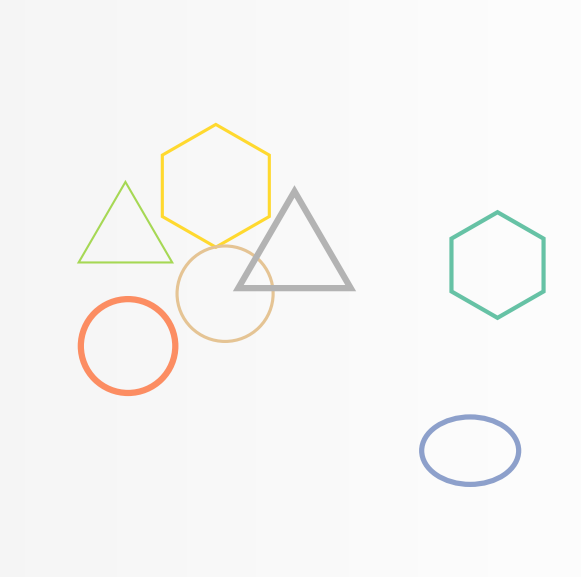[{"shape": "hexagon", "thickness": 2, "radius": 0.46, "center": [0.856, 0.54]}, {"shape": "circle", "thickness": 3, "radius": 0.41, "center": [0.22, 0.4]}, {"shape": "oval", "thickness": 2.5, "radius": 0.42, "center": [0.809, 0.219]}, {"shape": "triangle", "thickness": 1, "radius": 0.46, "center": [0.216, 0.591]}, {"shape": "hexagon", "thickness": 1.5, "radius": 0.53, "center": [0.371, 0.677]}, {"shape": "circle", "thickness": 1.5, "radius": 0.41, "center": [0.387, 0.491]}, {"shape": "triangle", "thickness": 3, "radius": 0.56, "center": [0.507, 0.556]}]